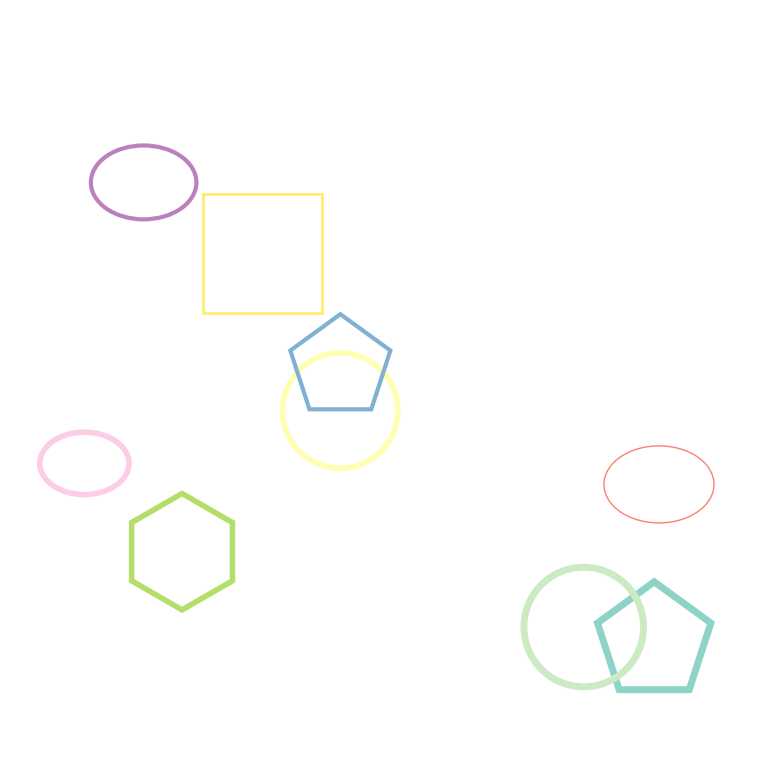[{"shape": "pentagon", "thickness": 2.5, "radius": 0.39, "center": [0.85, 0.167]}, {"shape": "circle", "thickness": 2, "radius": 0.37, "center": [0.442, 0.467]}, {"shape": "oval", "thickness": 0.5, "radius": 0.36, "center": [0.856, 0.371]}, {"shape": "pentagon", "thickness": 1.5, "radius": 0.34, "center": [0.442, 0.524]}, {"shape": "hexagon", "thickness": 2, "radius": 0.38, "center": [0.236, 0.284]}, {"shape": "oval", "thickness": 2, "radius": 0.29, "center": [0.11, 0.398]}, {"shape": "oval", "thickness": 1.5, "radius": 0.34, "center": [0.187, 0.763]}, {"shape": "circle", "thickness": 2.5, "radius": 0.39, "center": [0.758, 0.186]}, {"shape": "square", "thickness": 1, "radius": 0.39, "center": [0.341, 0.67]}]